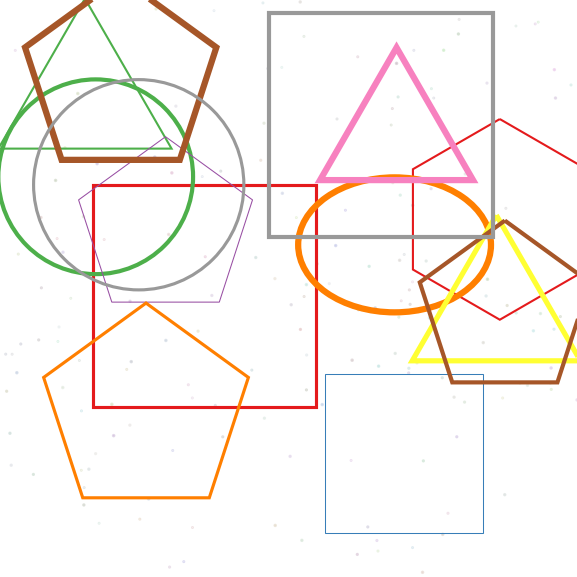[{"shape": "hexagon", "thickness": 1, "radius": 0.87, "center": [0.865, 0.619]}, {"shape": "square", "thickness": 1.5, "radius": 0.96, "center": [0.354, 0.486]}, {"shape": "square", "thickness": 0.5, "radius": 0.69, "center": [0.699, 0.213]}, {"shape": "circle", "thickness": 2, "radius": 0.84, "center": [0.166, 0.693]}, {"shape": "triangle", "thickness": 1, "radius": 0.87, "center": [0.147, 0.828]}, {"shape": "pentagon", "thickness": 0.5, "radius": 0.79, "center": [0.287, 0.604]}, {"shape": "oval", "thickness": 3, "radius": 0.83, "center": [0.683, 0.575]}, {"shape": "pentagon", "thickness": 1.5, "radius": 0.93, "center": [0.253, 0.288]}, {"shape": "triangle", "thickness": 2.5, "radius": 0.84, "center": [0.859, 0.458]}, {"shape": "pentagon", "thickness": 2, "radius": 0.77, "center": [0.874, 0.462]}, {"shape": "pentagon", "thickness": 3, "radius": 0.87, "center": [0.209, 0.863]}, {"shape": "triangle", "thickness": 3, "radius": 0.76, "center": [0.687, 0.764]}, {"shape": "circle", "thickness": 1.5, "radius": 0.91, "center": [0.24, 0.679]}, {"shape": "square", "thickness": 2, "radius": 0.97, "center": [0.66, 0.783]}]